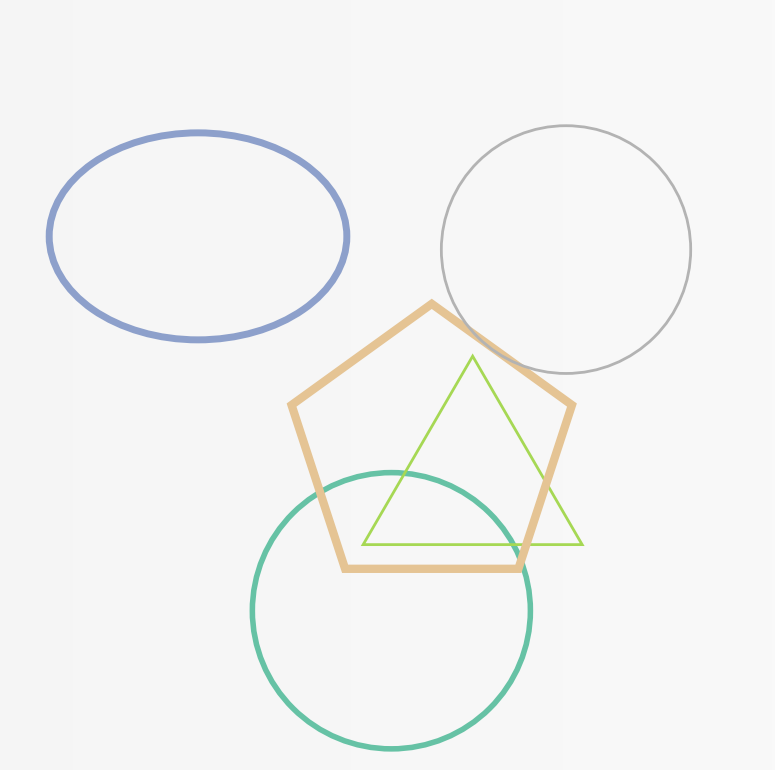[{"shape": "circle", "thickness": 2, "radius": 0.9, "center": [0.505, 0.207]}, {"shape": "oval", "thickness": 2.5, "radius": 0.96, "center": [0.256, 0.693]}, {"shape": "triangle", "thickness": 1, "radius": 0.82, "center": [0.61, 0.374]}, {"shape": "pentagon", "thickness": 3, "radius": 0.95, "center": [0.557, 0.415]}, {"shape": "circle", "thickness": 1, "radius": 0.8, "center": [0.73, 0.676]}]